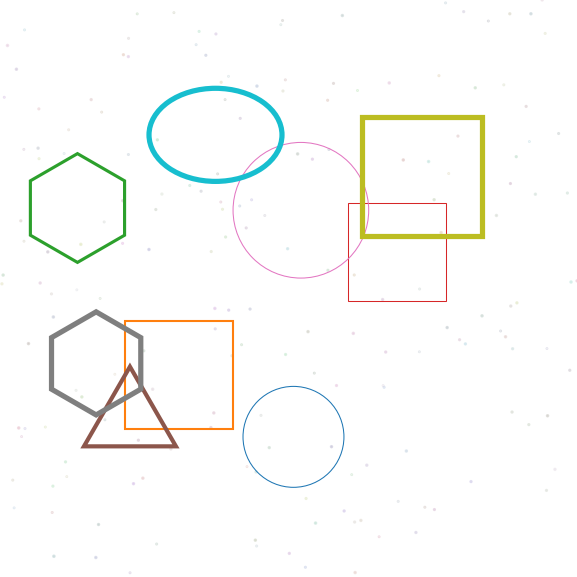[{"shape": "circle", "thickness": 0.5, "radius": 0.44, "center": [0.508, 0.243]}, {"shape": "square", "thickness": 1, "radius": 0.47, "center": [0.309, 0.349]}, {"shape": "hexagon", "thickness": 1.5, "radius": 0.47, "center": [0.134, 0.639]}, {"shape": "square", "thickness": 0.5, "radius": 0.42, "center": [0.687, 0.562]}, {"shape": "triangle", "thickness": 2, "radius": 0.46, "center": [0.225, 0.272]}, {"shape": "circle", "thickness": 0.5, "radius": 0.59, "center": [0.521, 0.635]}, {"shape": "hexagon", "thickness": 2.5, "radius": 0.45, "center": [0.166, 0.37]}, {"shape": "square", "thickness": 2.5, "radius": 0.52, "center": [0.731, 0.693]}, {"shape": "oval", "thickness": 2.5, "radius": 0.58, "center": [0.373, 0.766]}]